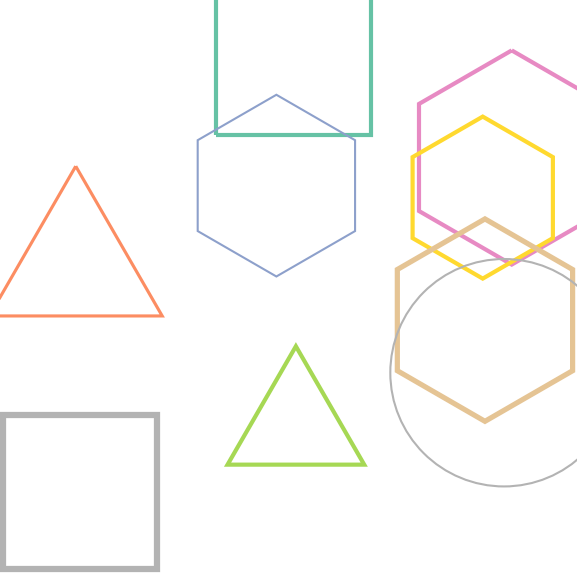[{"shape": "square", "thickness": 2, "radius": 0.67, "center": [0.508, 0.899]}, {"shape": "triangle", "thickness": 1.5, "radius": 0.86, "center": [0.131, 0.538]}, {"shape": "hexagon", "thickness": 1, "radius": 0.79, "center": [0.479, 0.678]}, {"shape": "hexagon", "thickness": 2, "radius": 0.93, "center": [0.886, 0.726]}, {"shape": "triangle", "thickness": 2, "radius": 0.68, "center": [0.512, 0.263]}, {"shape": "hexagon", "thickness": 2, "radius": 0.7, "center": [0.836, 0.657]}, {"shape": "hexagon", "thickness": 2.5, "radius": 0.88, "center": [0.84, 0.445]}, {"shape": "square", "thickness": 3, "radius": 0.67, "center": [0.139, 0.147]}, {"shape": "circle", "thickness": 1, "radius": 0.98, "center": [0.873, 0.354]}]